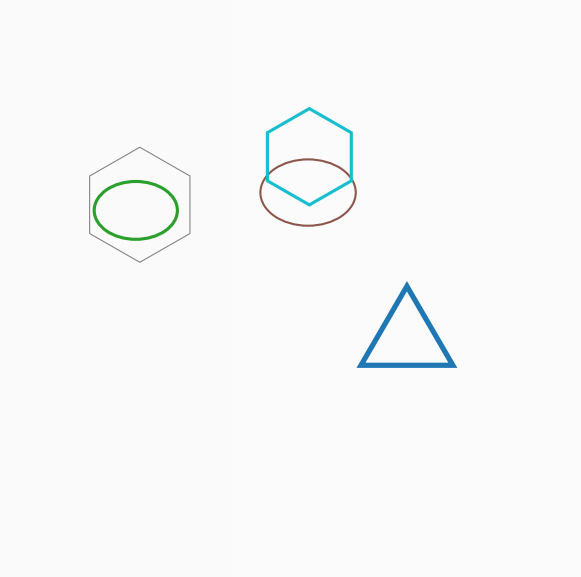[{"shape": "triangle", "thickness": 2.5, "radius": 0.46, "center": [0.7, 0.412]}, {"shape": "oval", "thickness": 1.5, "radius": 0.36, "center": [0.234, 0.635]}, {"shape": "oval", "thickness": 1, "radius": 0.41, "center": [0.53, 0.666]}, {"shape": "hexagon", "thickness": 0.5, "radius": 0.5, "center": [0.241, 0.645]}, {"shape": "hexagon", "thickness": 1.5, "radius": 0.42, "center": [0.532, 0.728]}]